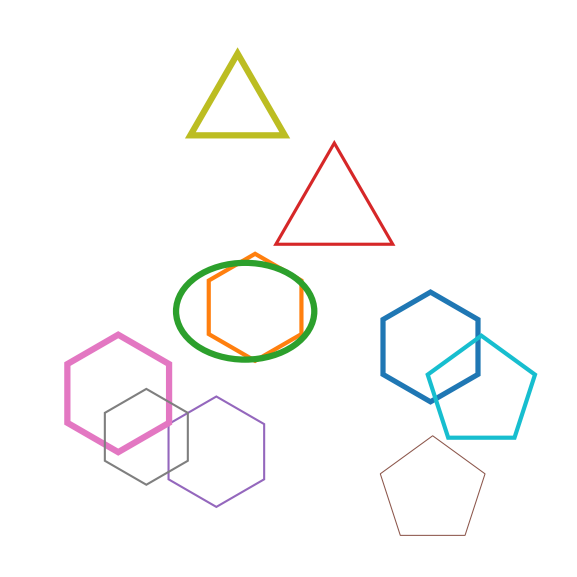[{"shape": "hexagon", "thickness": 2.5, "radius": 0.47, "center": [0.745, 0.398]}, {"shape": "hexagon", "thickness": 2, "radius": 0.46, "center": [0.442, 0.467]}, {"shape": "oval", "thickness": 3, "radius": 0.6, "center": [0.425, 0.46]}, {"shape": "triangle", "thickness": 1.5, "radius": 0.58, "center": [0.579, 0.635]}, {"shape": "hexagon", "thickness": 1, "radius": 0.48, "center": [0.375, 0.217]}, {"shape": "pentagon", "thickness": 0.5, "radius": 0.48, "center": [0.749, 0.149]}, {"shape": "hexagon", "thickness": 3, "radius": 0.51, "center": [0.205, 0.318]}, {"shape": "hexagon", "thickness": 1, "radius": 0.41, "center": [0.253, 0.243]}, {"shape": "triangle", "thickness": 3, "radius": 0.47, "center": [0.411, 0.812]}, {"shape": "pentagon", "thickness": 2, "radius": 0.49, "center": [0.834, 0.32]}]